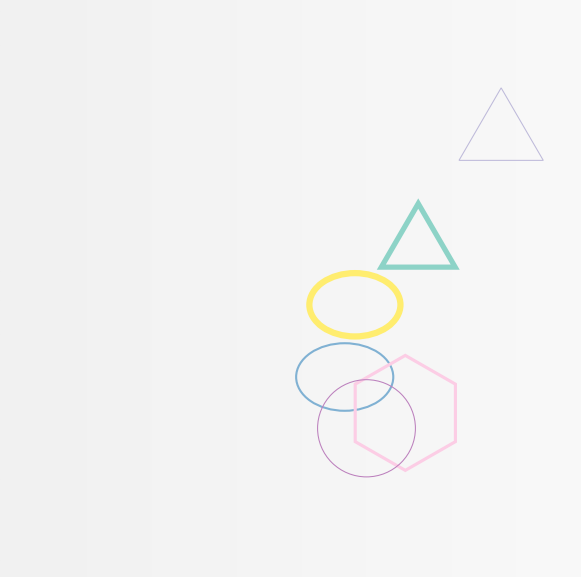[{"shape": "triangle", "thickness": 2.5, "radius": 0.37, "center": [0.72, 0.573]}, {"shape": "triangle", "thickness": 0.5, "radius": 0.42, "center": [0.862, 0.763]}, {"shape": "oval", "thickness": 1, "radius": 0.42, "center": [0.593, 0.346]}, {"shape": "hexagon", "thickness": 1.5, "radius": 0.5, "center": [0.697, 0.284]}, {"shape": "circle", "thickness": 0.5, "radius": 0.42, "center": [0.631, 0.258]}, {"shape": "oval", "thickness": 3, "radius": 0.39, "center": [0.611, 0.471]}]